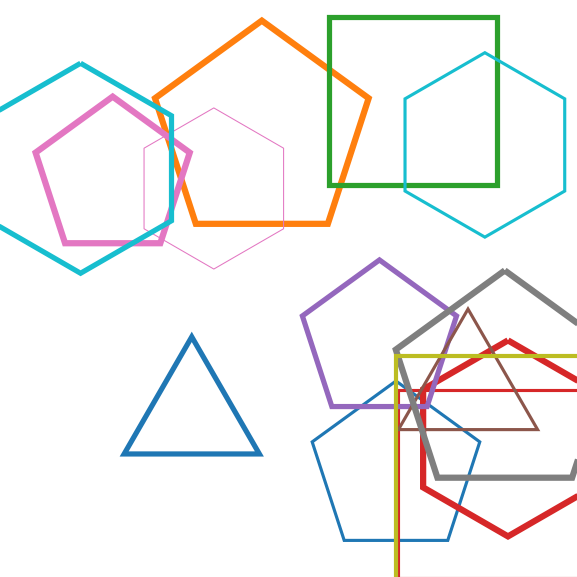[{"shape": "triangle", "thickness": 2.5, "radius": 0.68, "center": [0.332, 0.281]}, {"shape": "pentagon", "thickness": 1.5, "radius": 0.76, "center": [0.686, 0.187]}, {"shape": "pentagon", "thickness": 3, "radius": 0.97, "center": [0.453, 0.769]}, {"shape": "square", "thickness": 2.5, "radius": 0.73, "center": [0.716, 0.824]}, {"shape": "square", "thickness": 1.5, "radius": 0.81, "center": [0.852, 0.162]}, {"shape": "hexagon", "thickness": 3, "radius": 0.85, "center": [0.88, 0.24]}, {"shape": "pentagon", "thickness": 2.5, "radius": 0.7, "center": [0.657, 0.409]}, {"shape": "triangle", "thickness": 1.5, "radius": 0.7, "center": [0.81, 0.325]}, {"shape": "hexagon", "thickness": 0.5, "radius": 0.7, "center": [0.37, 0.673]}, {"shape": "pentagon", "thickness": 3, "radius": 0.7, "center": [0.195, 0.691]}, {"shape": "pentagon", "thickness": 3, "radius": 0.99, "center": [0.874, 0.332]}, {"shape": "square", "thickness": 2, "radius": 0.99, "center": [0.884, 0.184]}, {"shape": "hexagon", "thickness": 1.5, "radius": 0.8, "center": [0.84, 0.748]}, {"shape": "hexagon", "thickness": 2.5, "radius": 0.91, "center": [0.14, 0.708]}]